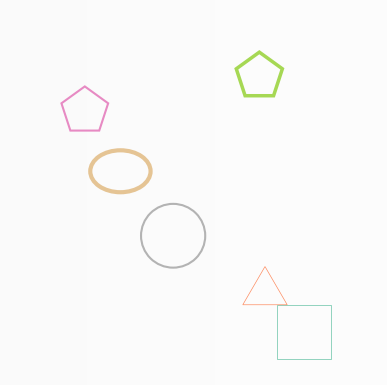[{"shape": "square", "thickness": 0.5, "radius": 0.35, "center": [0.785, 0.138]}, {"shape": "triangle", "thickness": 0.5, "radius": 0.33, "center": [0.684, 0.242]}, {"shape": "pentagon", "thickness": 1.5, "radius": 0.32, "center": [0.219, 0.712]}, {"shape": "pentagon", "thickness": 2.5, "radius": 0.31, "center": [0.669, 0.802]}, {"shape": "oval", "thickness": 3, "radius": 0.39, "center": [0.311, 0.555]}, {"shape": "circle", "thickness": 1.5, "radius": 0.41, "center": [0.447, 0.388]}]